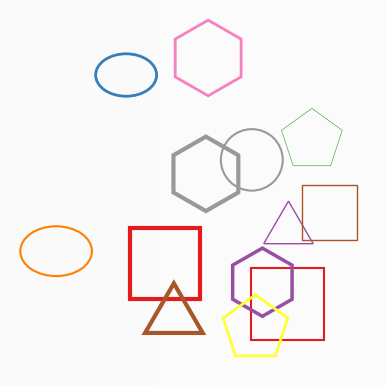[{"shape": "square", "thickness": 3, "radius": 0.46, "center": [0.425, 0.316]}, {"shape": "square", "thickness": 1.5, "radius": 0.47, "center": [0.743, 0.211]}, {"shape": "oval", "thickness": 2, "radius": 0.39, "center": [0.325, 0.805]}, {"shape": "pentagon", "thickness": 0.5, "radius": 0.41, "center": [0.805, 0.636]}, {"shape": "hexagon", "thickness": 2.5, "radius": 0.44, "center": [0.677, 0.267]}, {"shape": "triangle", "thickness": 1, "radius": 0.37, "center": [0.744, 0.404]}, {"shape": "oval", "thickness": 1.5, "radius": 0.46, "center": [0.145, 0.348]}, {"shape": "pentagon", "thickness": 2, "radius": 0.44, "center": [0.659, 0.147]}, {"shape": "square", "thickness": 1, "radius": 0.35, "center": [0.852, 0.447]}, {"shape": "triangle", "thickness": 3, "radius": 0.43, "center": [0.449, 0.178]}, {"shape": "hexagon", "thickness": 2, "radius": 0.49, "center": [0.537, 0.849]}, {"shape": "circle", "thickness": 1.5, "radius": 0.4, "center": [0.65, 0.585]}, {"shape": "hexagon", "thickness": 3, "radius": 0.48, "center": [0.531, 0.548]}]